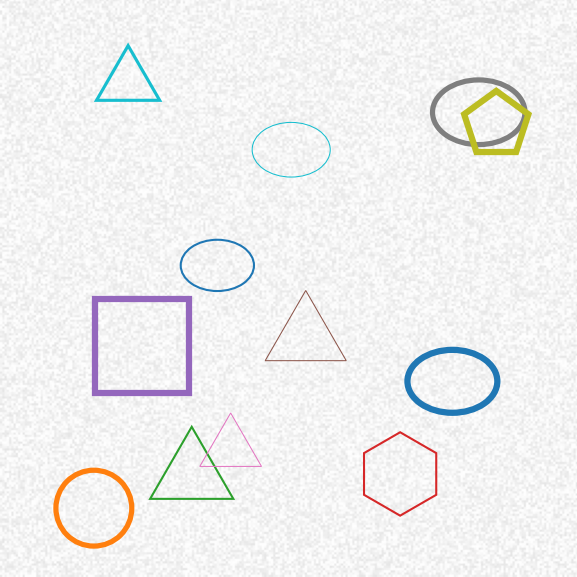[{"shape": "oval", "thickness": 3, "radius": 0.39, "center": [0.783, 0.339]}, {"shape": "oval", "thickness": 1, "radius": 0.32, "center": [0.376, 0.54]}, {"shape": "circle", "thickness": 2.5, "radius": 0.33, "center": [0.162, 0.119]}, {"shape": "triangle", "thickness": 1, "radius": 0.42, "center": [0.332, 0.177]}, {"shape": "hexagon", "thickness": 1, "radius": 0.36, "center": [0.693, 0.178]}, {"shape": "square", "thickness": 3, "radius": 0.41, "center": [0.246, 0.401]}, {"shape": "triangle", "thickness": 0.5, "radius": 0.41, "center": [0.529, 0.415]}, {"shape": "triangle", "thickness": 0.5, "radius": 0.31, "center": [0.399, 0.222]}, {"shape": "oval", "thickness": 2.5, "radius": 0.4, "center": [0.829, 0.805]}, {"shape": "pentagon", "thickness": 3, "radius": 0.29, "center": [0.859, 0.783]}, {"shape": "oval", "thickness": 0.5, "radius": 0.34, "center": [0.504, 0.74]}, {"shape": "triangle", "thickness": 1.5, "radius": 0.32, "center": [0.222, 0.857]}]